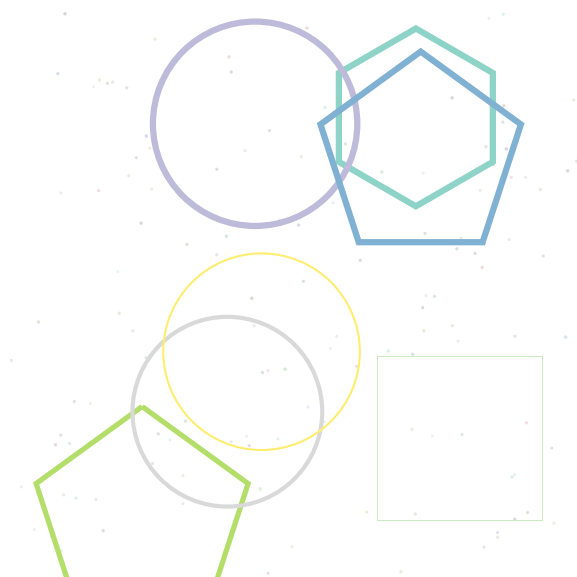[{"shape": "hexagon", "thickness": 3, "radius": 0.77, "center": [0.72, 0.796]}, {"shape": "circle", "thickness": 3, "radius": 0.88, "center": [0.442, 0.785]}, {"shape": "pentagon", "thickness": 3, "radius": 0.91, "center": [0.728, 0.727]}, {"shape": "pentagon", "thickness": 2.5, "radius": 0.96, "center": [0.246, 0.102]}, {"shape": "circle", "thickness": 2, "radius": 0.82, "center": [0.394, 0.286]}, {"shape": "square", "thickness": 0.5, "radius": 0.71, "center": [0.795, 0.241]}, {"shape": "circle", "thickness": 1, "radius": 0.85, "center": [0.453, 0.39]}]